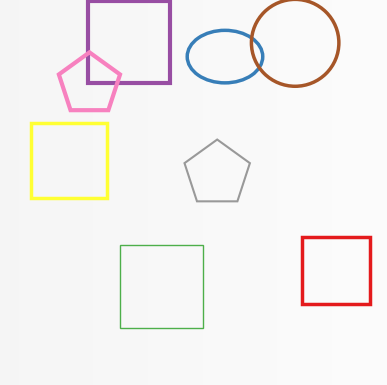[{"shape": "square", "thickness": 2.5, "radius": 0.44, "center": [0.868, 0.298]}, {"shape": "oval", "thickness": 2.5, "radius": 0.49, "center": [0.581, 0.853]}, {"shape": "square", "thickness": 1, "radius": 0.53, "center": [0.416, 0.256]}, {"shape": "square", "thickness": 3, "radius": 0.53, "center": [0.333, 0.892]}, {"shape": "square", "thickness": 2.5, "radius": 0.49, "center": [0.178, 0.584]}, {"shape": "circle", "thickness": 2.5, "radius": 0.56, "center": [0.762, 0.889]}, {"shape": "pentagon", "thickness": 3, "radius": 0.42, "center": [0.231, 0.781]}, {"shape": "pentagon", "thickness": 1.5, "radius": 0.44, "center": [0.56, 0.549]}]